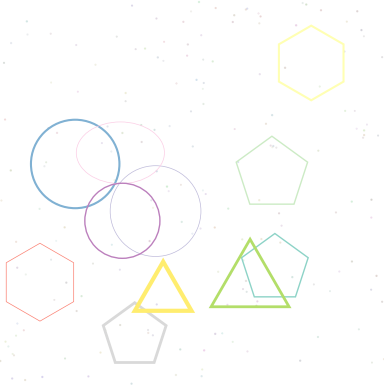[{"shape": "pentagon", "thickness": 1, "radius": 0.45, "center": [0.714, 0.303]}, {"shape": "hexagon", "thickness": 1.5, "radius": 0.48, "center": [0.808, 0.836]}, {"shape": "circle", "thickness": 0.5, "radius": 0.59, "center": [0.404, 0.452]}, {"shape": "hexagon", "thickness": 0.5, "radius": 0.51, "center": [0.104, 0.267]}, {"shape": "circle", "thickness": 1.5, "radius": 0.57, "center": [0.195, 0.574]}, {"shape": "triangle", "thickness": 2, "radius": 0.58, "center": [0.65, 0.262]}, {"shape": "oval", "thickness": 0.5, "radius": 0.57, "center": [0.313, 0.603]}, {"shape": "pentagon", "thickness": 2, "radius": 0.43, "center": [0.35, 0.128]}, {"shape": "circle", "thickness": 1, "radius": 0.49, "center": [0.318, 0.427]}, {"shape": "pentagon", "thickness": 1, "radius": 0.49, "center": [0.706, 0.549]}, {"shape": "triangle", "thickness": 3, "radius": 0.43, "center": [0.424, 0.235]}]